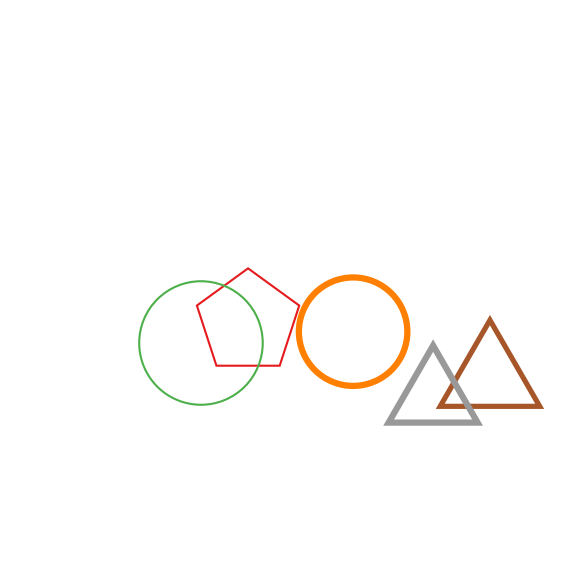[{"shape": "pentagon", "thickness": 1, "radius": 0.47, "center": [0.43, 0.441]}, {"shape": "circle", "thickness": 1, "radius": 0.53, "center": [0.348, 0.405]}, {"shape": "circle", "thickness": 3, "radius": 0.47, "center": [0.611, 0.425]}, {"shape": "triangle", "thickness": 2.5, "radius": 0.5, "center": [0.848, 0.345]}, {"shape": "triangle", "thickness": 3, "radius": 0.44, "center": [0.75, 0.312]}]